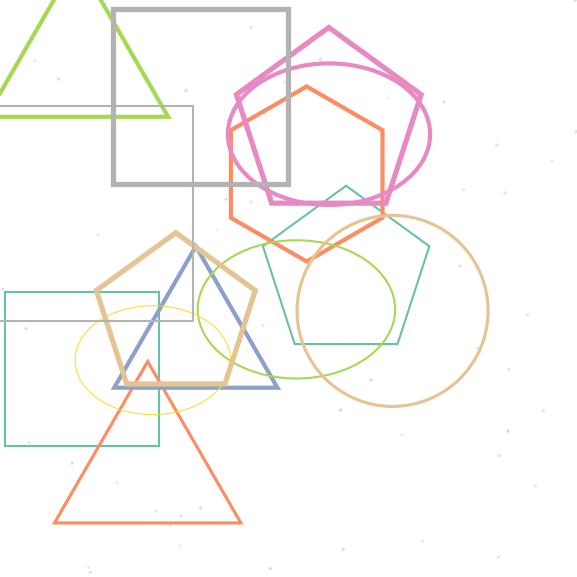[{"shape": "square", "thickness": 1, "radius": 0.67, "center": [0.142, 0.361]}, {"shape": "pentagon", "thickness": 1, "radius": 0.76, "center": [0.599, 0.526]}, {"shape": "hexagon", "thickness": 2, "radius": 0.76, "center": [0.531, 0.698]}, {"shape": "triangle", "thickness": 1.5, "radius": 0.93, "center": [0.256, 0.187]}, {"shape": "triangle", "thickness": 2, "radius": 0.82, "center": [0.339, 0.409]}, {"shape": "oval", "thickness": 2, "radius": 0.88, "center": [0.57, 0.767]}, {"shape": "pentagon", "thickness": 2.5, "radius": 0.84, "center": [0.569, 0.783]}, {"shape": "triangle", "thickness": 2, "radius": 0.91, "center": [0.134, 0.888]}, {"shape": "oval", "thickness": 1, "radius": 0.85, "center": [0.513, 0.463]}, {"shape": "oval", "thickness": 0.5, "radius": 0.67, "center": [0.265, 0.376]}, {"shape": "pentagon", "thickness": 2.5, "radius": 0.72, "center": [0.304, 0.451]}, {"shape": "circle", "thickness": 1.5, "radius": 0.83, "center": [0.68, 0.461]}, {"shape": "square", "thickness": 2.5, "radius": 0.76, "center": [0.347, 0.831]}, {"shape": "square", "thickness": 1, "radius": 0.93, "center": [0.149, 0.629]}]